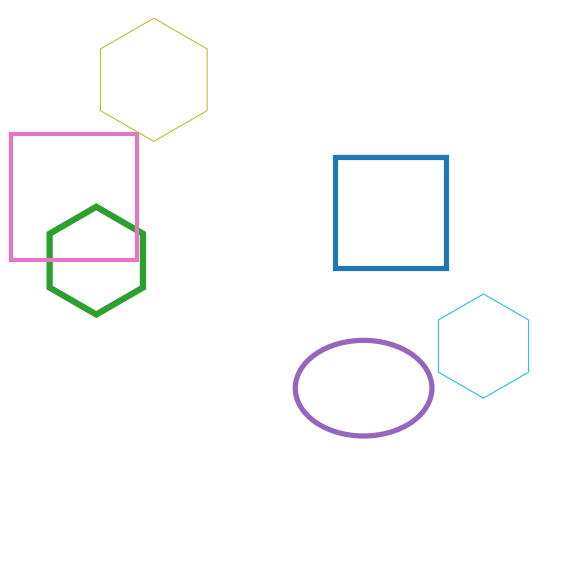[{"shape": "square", "thickness": 2.5, "radius": 0.48, "center": [0.676, 0.631]}, {"shape": "hexagon", "thickness": 3, "radius": 0.47, "center": [0.167, 0.548]}, {"shape": "oval", "thickness": 2.5, "radius": 0.59, "center": [0.63, 0.327]}, {"shape": "square", "thickness": 2, "radius": 0.55, "center": [0.128, 0.659]}, {"shape": "hexagon", "thickness": 0.5, "radius": 0.53, "center": [0.266, 0.861]}, {"shape": "hexagon", "thickness": 0.5, "radius": 0.45, "center": [0.837, 0.4]}]